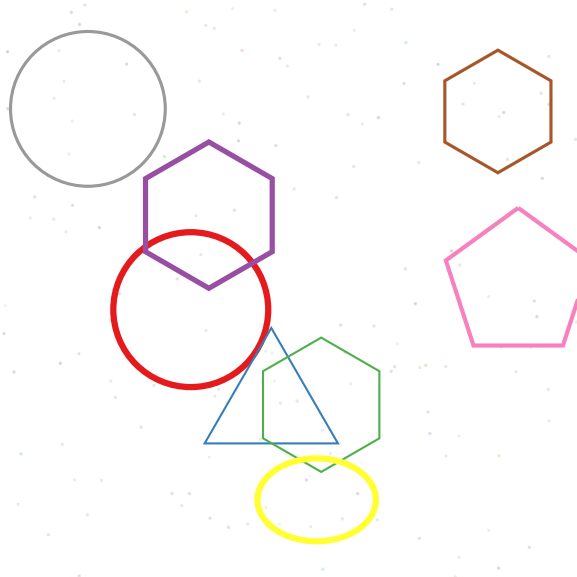[{"shape": "circle", "thickness": 3, "radius": 0.67, "center": [0.33, 0.463]}, {"shape": "triangle", "thickness": 1, "radius": 0.67, "center": [0.47, 0.298]}, {"shape": "hexagon", "thickness": 1, "radius": 0.58, "center": [0.556, 0.298]}, {"shape": "hexagon", "thickness": 2.5, "radius": 0.63, "center": [0.362, 0.627]}, {"shape": "oval", "thickness": 3, "radius": 0.51, "center": [0.548, 0.134]}, {"shape": "hexagon", "thickness": 1.5, "radius": 0.53, "center": [0.862, 0.806]}, {"shape": "pentagon", "thickness": 2, "radius": 0.66, "center": [0.897, 0.507]}, {"shape": "circle", "thickness": 1.5, "radius": 0.67, "center": [0.152, 0.811]}]